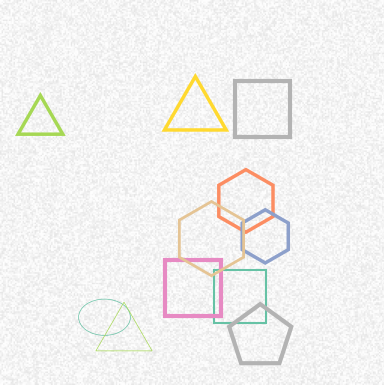[{"shape": "oval", "thickness": 0.5, "radius": 0.34, "center": [0.271, 0.176]}, {"shape": "square", "thickness": 1.5, "radius": 0.34, "center": [0.624, 0.23]}, {"shape": "hexagon", "thickness": 2.5, "radius": 0.41, "center": [0.639, 0.478]}, {"shape": "hexagon", "thickness": 2.5, "radius": 0.35, "center": [0.689, 0.386]}, {"shape": "square", "thickness": 3, "radius": 0.36, "center": [0.5, 0.253]}, {"shape": "triangle", "thickness": 0.5, "radius": 0.42, "center": [0.322, 0.131]}, {"shape": "triangle", "thickness": 2.5, "radius": 0.34, "center": [0.105, 0.685]}, {"shape": "triangle", "thickness": 2.5, "radius": 0.46, "center": [0.507, 0.709]}, {"shape": "hexagon", "thickness": 2, "radius": 0.48, "center": [0.549, 0.38]}, {"shape": "pentagon", "thickness": 3, "radius": 0.42, "center": [0.676, 0.125]}, {"shape": "square", "thickness": 3, "radius": 0.36, "center": [0.682, 0.716]}]